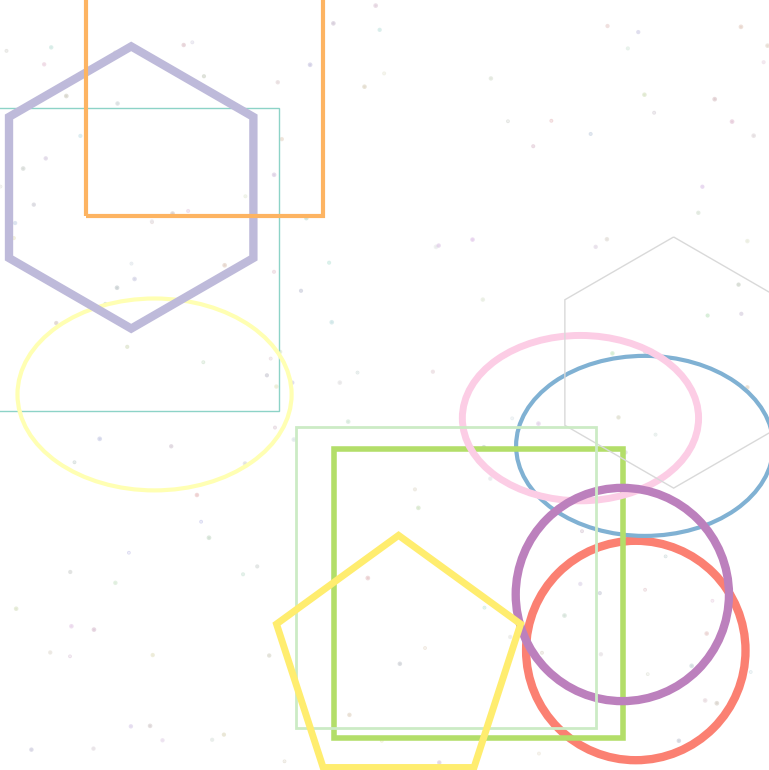[{"shape": "square", "thickness": 0.5, "radius": 0.98, "center": [0.166, 0.662]}, {"shape": "oval", "thickness": 1.5, "radius": 0.89, "center": [0.201, 0.488]}, {"shape": "hexagon", "thickness": 3, "radius": 0.92, "center": [0.17, 0.757]}, {"shape": "circle", "thickness": 3, "radius": 0.71, "center": [0.826, 0.155]}, {"shape": "oval", "thickness": 1.5, "radius": 0.84, "center": [0.837, 0.421]}, {"shape": "square", "thickness": 1.5, "radius": 0.77, "center": [0.265, 0.874]}, {"shape": "square", "thickness": 2, "radius": 0.94, "center": [0.622, 0.229]}, {"shape": "oval", "thickness": 2.5, "radius": 0.77, "center": [0.754, 0.457]}, {"shape": "hexagon", "thickness": 0.5, "radius": 0.82, "center": [0.875, 0.529]}, {"shape": "circle", "thickness": 3, "radius": 0.69, "center": [0.808, 0.228]}, {"shape": "square", "thickness": 1, "radius": 0.98, "center": [0.58, 0.25]}, {"shape": "pentagon", "thickness": 2.5, "radius": 0.83, "center": [0.518, 0.138]}]